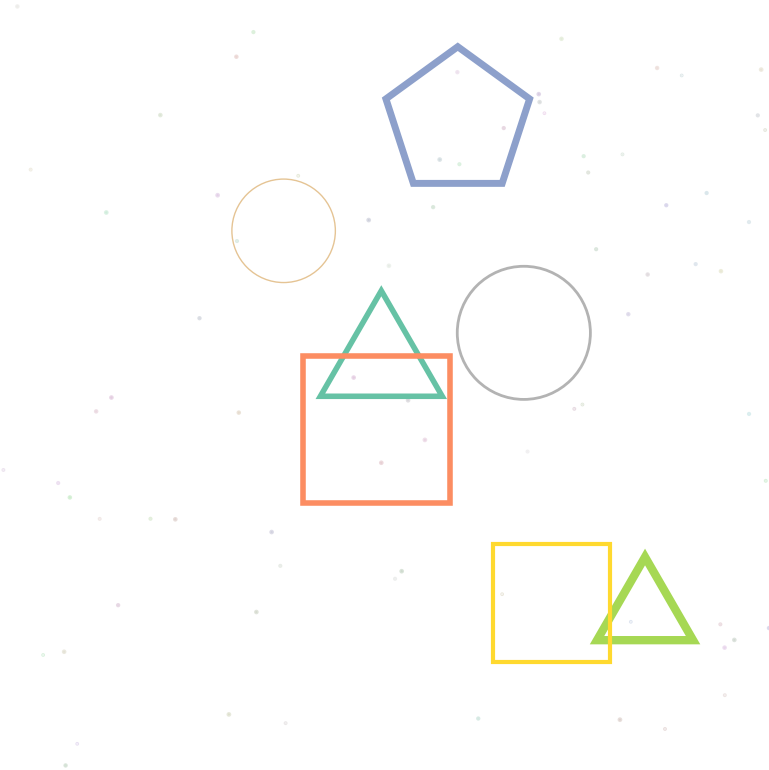[{"shape": "triangle", "thickness": 2, "radius": 0.46, "center": [0.495, 0.531]}, {"shape": "square", "thickness": 2, "radius": 0.48, "center": [0.488, 0.442]}, {"shape": "pentagon", "thickness": 2.5, "radius": 0.49, "center": [0.594, 0.841]}, {"shape": "triangle", "thickness": 3, "radius": 0.36, "center": [0.838, 0.205]}, {"shape": "square", "thickness": 1.5, "radius": 0.38, "center": [0.716, 0.217]}, {"shape": "circle", "thickness": 0.5, "radius": 0.34, "center": [0.368, 0.7]}, {"shape": "circle", "thickness": 1, "radius": 0.43, "center": [0.68, 0.568]}]